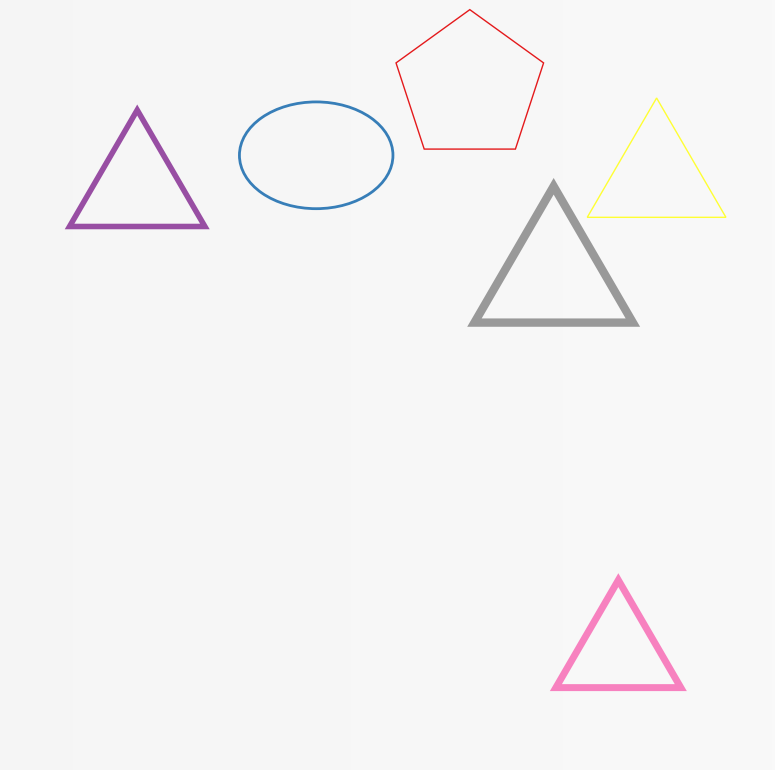[{"shape": "pentagon", "thickness": 0.5, "radius": 0.5, "center": [0.606, 0.887]}, {"shape": "oval", "thickness": 1, "radius": 0.5, "center": [0.408, 0.798]}, {"shape": "triangle", "thickness": 2, "radius": 0.5, "center": [0.177, 0.756]}, {"shape": "triangle", "thickness": 0.5, "radius": 0.52, "center": [0.847, 0.769]}, {"shape": "triangle", "thickness": 2.5, "radius": 0.47, "center": [0.798, 0.154]}, {"shape": "triangle", "thickness": 3, "radius": 0.59, "center": [0.714, 0.64]}]